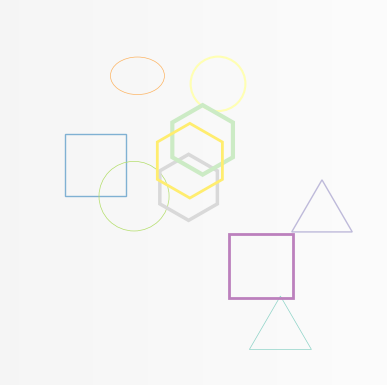[{"shape": "triangle", "thickness": 0.5, "radius": 0.46, "center": [0.724, 0.139]}, {"shape": "circle", "thickness": 1.5, "radius": 0.35, "center": [0.563, 0.782]}, {"shape": "triangle", "thickness": 1, "radius": 0.45, "center": [0.831, 0.443]}, {"shape": "square", "thickness": 1, "radius": 0.4, "center": [0.246, 0.571]}, {"shape": "oval", "thickness": 0.5, "radius": 0.35, "center": [0.355, 0.803]}, {"shape": "circle", "thickness": 0.5, "radius": 0.45, "center": [0.346, 0.49]}, {"shape": "hexagon", "thickness": 2.5, "radius": 0.43, "center": [0.487, 0.513]}, {"shape": "square", "thickness": 2, "radius": 0.41, "center": [0.674, 0.309]}, {"shape": "hexagon", "thickness": 3, "radius": 0.45, "center": [0.523, 0.637]}, {"shape": "hexagon", "thickness": 2, "radius": 0.48, "center": [0.49, 0.583]}]